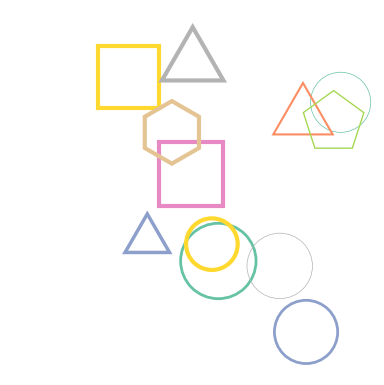[{"shape": "circle", "thickness": 2, "radius": 0.49, "center": [0.567, 0.322]}, {"shape": "circle", "thickness": 0.5, "radius": 0.39, "center": [0.885, 0.734]}, {"shape": "triangle", "thickness": 1.5, "radius": 0.45, "center": [0.787, 0.695]}, {"shape": "triangle", "thickness": 2.5, "radius": 0.33, "center": [0.383, 0.378]}, {"shape": "circle", "thickness": 2, "radius": 0.41, "center": [0.795, 0.138]}, {"shape": "square", "thickness": 3, "radius": 0.41, "center": [0.497, 0.549]}, {"shape": "pentagon", "thickness": 1, "radius": 0.41, "center": [0.867, 0.682]}, {"shape": "square", "thickness": 3, "radius": 0.4, "center": [0.333, 0.8]}, {"shape": "circle", "thickness": 3, "radius": 0.34, "center": [0.55, 0.366]}, {"shape": "hexagon", "thickness": 3, "radius": 0.41, "center": [0.446, 0.656]}, {"shape": "circle", "thickness": 0.5, "radius": 0.42, "center": [0.727, 0.309]}, {"shape": "triangle", "thickness": 3, "radius": 0.46, "center": [0.5, 0.837]}]